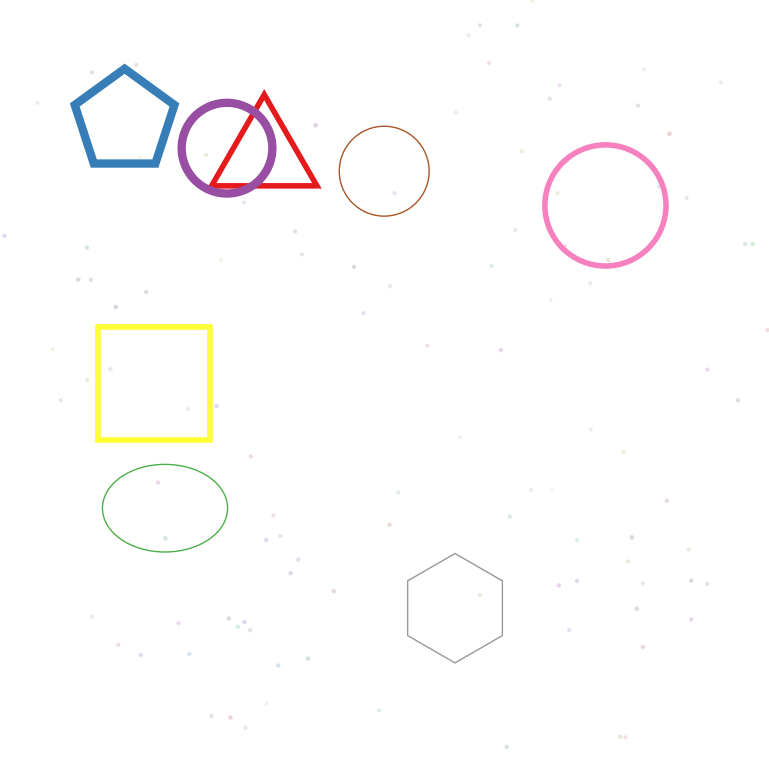[{"shape": "triangle", "thickness": 2, "radius": 0.39, "center": [0.343, 0.798]}, {"shape": "pentagon", "thickness": 3, "radius": 0.34, "center": [0.162, 0.843]}, {"shape": "oval", "thickness": 0.5, "radius": 0.41, "center": [0.214, 0.34]}, {"shape": "circle", "thickness": 3, "radius": 0.29, "center": [0.295, 0.808]}, {"shape": "square", "thickness": 2, "radius": 0.37, "center": [0.2, 0.502]}, {"shape": "circle", "thickness": 0.5, "radius": 0.29, "center": [0.499, 0.778]}, {"shape": "circle", "thickness": 2, "radius": 0.39, "center": [0.786, 0.733]}, {"shape": "hexagon", "thickness": 0.5, "radius": 0.36, "center": [0.591, 0.21]}]